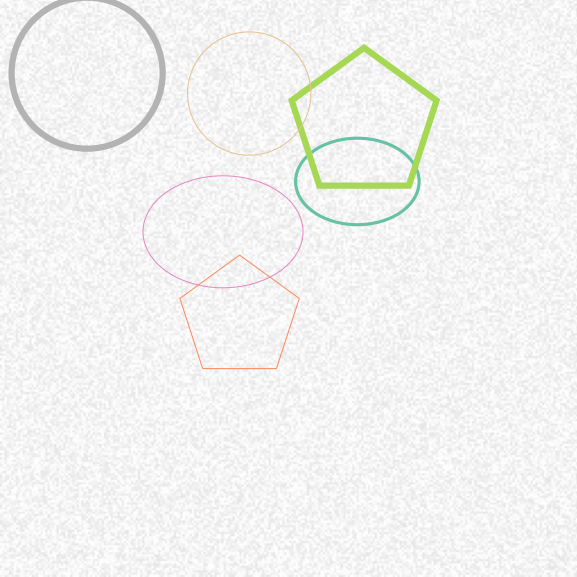[{"shape": "oval", "thickness": 1.5, "radius": 0.53, "center": [0.619, 0.685]}, {"shape": "pentagon", "thickness": 0.5, "radius": 0.54, "center": [0.415, 0.449]}, {"shape": "oval", "thickness": 0.5, "radius": 0.69, "center": [0.386, 0.598]}, {"shape": "pentagon", "thickness": 3, "radius": 0.66, "center": [0.631, 0.784]}, {"shape": "circle", "thickness": 0.5, "radius": 0.53, "center": [0.432, 0.837]}, {"shape": "circle", "thickness": 3, "radius": 0.65, "center": [0.151, 0.872]}]